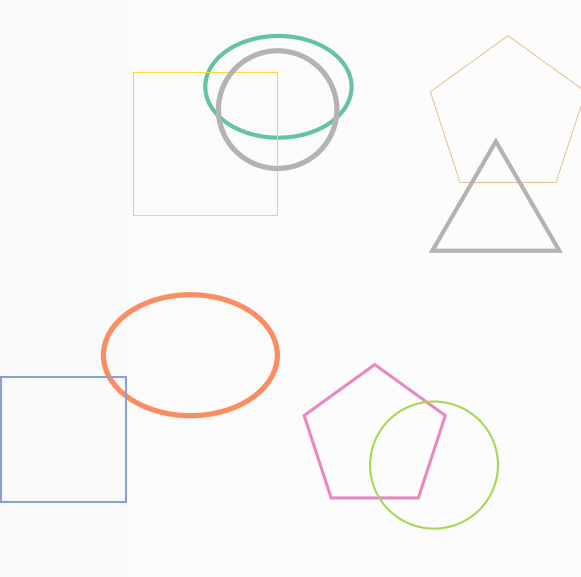[{"shape": "oval", "thickness": 2, "radius": 0.63, "center": [0.479, 0.849]}, {"shape": "oval", "thickness": 2.5, "radius": 0.75, "center": [0.328, 0.384]}, {"shape": "square", "thickness": 1, "radius": 0.54, "center": [0.11, 0.238]}, {"shape": "pentagon", "thickness": 1.5, "radius": 0.64, "center": [0.645, 0.24]}, {"shape": "circle", "thickness": 1, "radius": 0.55, "center": [0.747, 0.194]}, {"shape": "square", "thickness": 0.5, "radius": 0.62, "center": [0.352, 0.751]}, {"shape": "pentagon", "thickness": 0.5, "radius": 0.7, "center": [0.874, 0.797]}, {"shape": "circle", "thickness": 2.5, "radius": 0.51, "center": [0.478, 0.809]}, {"shape": "triangle", "thickness": 2, "radius": 0.63, "center": [0.853, 0.628]}]